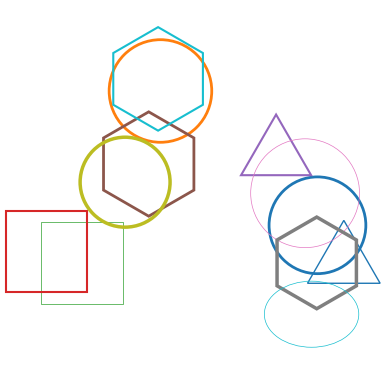[{"shape": "circle", "thickness": 2, "radius": 0.63, "center": [0.825, 0.415]}, {"shape": "triangle", "thickness": 1, "radius": 0.54, "center": [0.893, 0.319]}, {"shape": "circle", "thickness": 2, "radius": 0.67, "center": [0.417, 0.764]}, {"shape": "square", "thickness": 0.5, "radius": 0.53, "center": [0.213, 0.318]}, {"shape": "square", "thickness": 1.5, "radius": 0.53, "center": [0.122, 0.346]}, {"shape": "triangle", "thickness": 1.5, "radius": 0.53, "center": [0.717, 0.597]}, {"shape": "hexagon", "thickness": 2, "radius": 0.68, "center": [0.386, 0.574]}, {"shape": "circle", "thickness": 0.5, "radius": 0.71, "center": [0.792, 0.498]}, {"shape": "hexagon", "thickness": 2.5, "radius": 0.59, "center": [0.823, 0.317]}, {"shape": "circle", "thickness": 2.5, "radius": 0.58, "center": [0.325, 0.527]}, {"shape": "hexagon", "thickness": 1.5, "radius": 0.67, "center": [0.411, 0.795]}, {"shape": "oval", "thickness": 0.5, "radius": 0.61, "center": [0.809, 0.184]}]